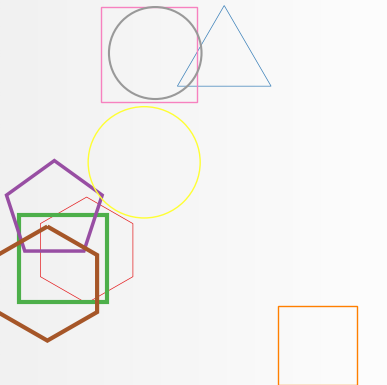[{"shape": "hexagon", "thickness": 0.5, "radius": 0.69, "center": [0.224, 0.35]}, {"shape": "triangle", "thickness": 0.5, "radius": 0.7, "center": [0.579, 0.846]}, {"shape": "square", "thickness": 3, "radius": 0.57, "center": [0.162, 0.328]}, {"shape": "pentagon", "thickness": 2.5, "radius": 0.65, "center": [0.14, 0.453]}, {"shape": "square", "thickness": 1, "radius": 0.51, "center": [0.82, 0.103]}, {"shape": "circle", "thickness": 1, "radius": 0.72, "center": [0.372, 0.578]}, {"shape": "hexagon", "thickness": 3, "radius": 0.74, "center": [0.122, 0.263]}, {"shape": "square", "thickness": 1, "radius": 0.62, "center": [0.385, 0.858]}, {"shape": "circle", "thickness": 1.5, "radius": 0.6, "center": [0.401, 0.862]}]